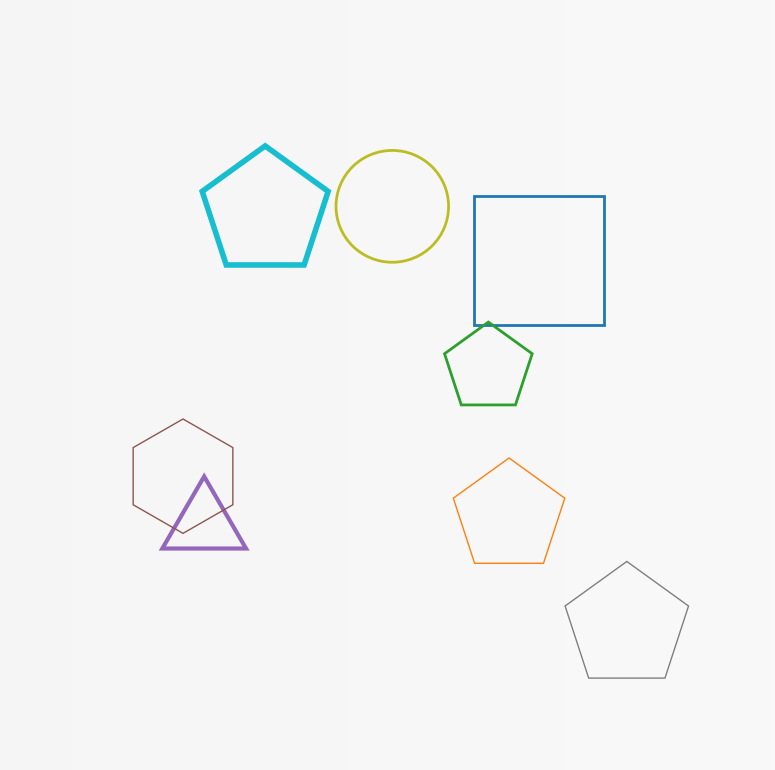[{"shape": "square", "thickness": 1, "radius": 0.42, "center": [0.696, 0.661]}, {"shape": "pentagon", "thickness": 0.5, "radius": 0.38, "center": [0.657, 0.33]}, {"shape": "pentagon", "thickness": 1, "radius": 0.3, "center": [0.63, 0.522]}, {"shape": "triangle", "thickness": 1.5, "radius": 0.31, "center": [0.263, 0.319]}, {"shape": "hexagon", "thickness": 0.5, "radius": 0.37, "center": [0.236, 0.382]}, {"shape": "pentagon", "thickness": 0.5, "radius": 0.42, "center": [0.809, 0.187]}, {"shape": "circle", "thickness": 1, "radius": 0.36, "center": [0.506, 0.732]}, {"shape": "pentagon", "thickness": 2, "radius": 0.43, "center": [0.342, 0.725]}]